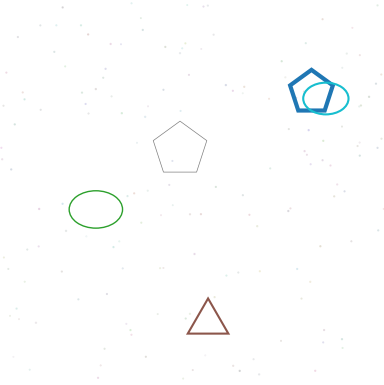[{"shape": "pentagon", "thickness": 3, "radius": 0.29, "center": [0.809, 0.76]}, {"shape": "oval", "thickness": 1, "radius": 0.35, "center": [0.249, 0.456]}, {"shape": "triangle", "thickness": 1.5, "radius": 0.3, "center": [0.54, 0.164]}, {"shape": "pentagon", "thickness": 0.5, "radius": 0.37, "center": [0.468, 0.612]}, {"shape": "oval", "thickness": 1.5, "radius": 0.29, "center": [0.846, 0.744]}]